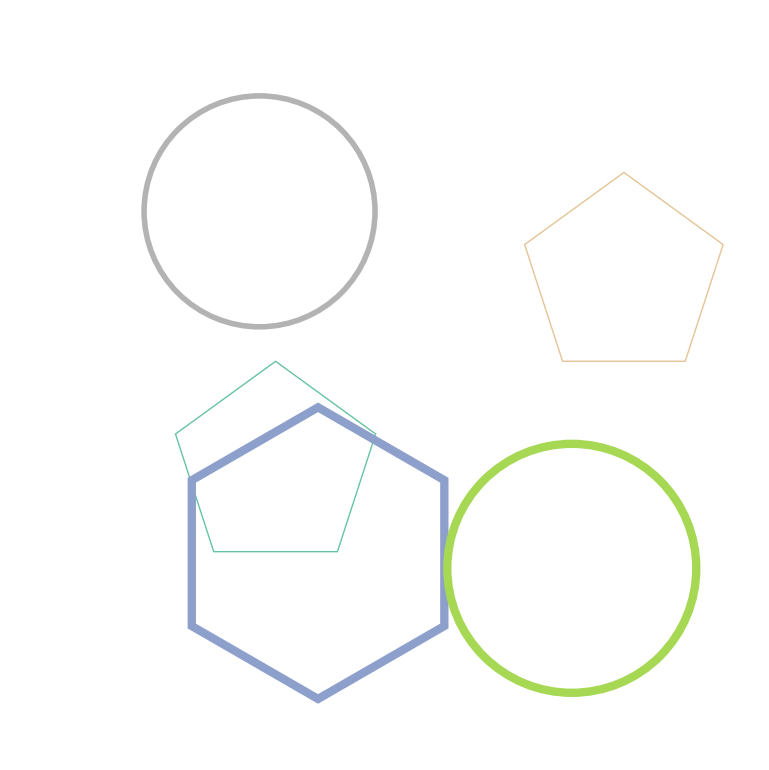[{"shape": "pentagon", "thickness": 0.5, "radius": 0.68, "center": [0.358, 0.394]}, {"shape": "hexagon", "thickness": 3, "radius": 0.95, "center": [0.413, 0.282]}, {"shape": "circle", "thickness": 3, "radius": 0.81, "center": [0.743, 0.262]}, {"shape": "pentagon", "thickness": 0.5, "radius": 0.68, "center": [0.81, 0.64]}, {"shape": "circle", "thickness": 2, "radius": 0.75, "center": [0.337, 0.726]}]